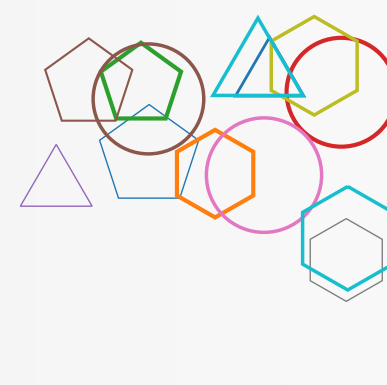[{"shape": "pentagon", "thickness": 1, "radius": 0.67, "center": [0.385, 0.594]}, {"shape": "triangle", "thickness": 2, "radius": 0.51, "center": [0.696, 0.801]}, {"shape": "hexagon", "thickness": 3, "radius": 0.57, "center": [0.555, 0.549]}, {"shape": "pentagon", "thickness": 3, "radius": 0.54, "center": [0.364, 0.78]}, {"shape": "circle", "thickness": 3, "radius": 0.71, "center": [0.881, 0.76]}, {"shape": "triangle", "thickness": 1, "radius": 0.53, "center": [0.145, 0.518]}, {"shape": "pentagon", "thickness": 1.5, "radius": 0.59, "center": [0.229, 0.782]}, {"shape": "circle", "thickness": 2.5, "radius": 0.71, "center": [0.383, 0.743]}, {"shape": "circle", "thickness": 2.5, "radius": 0.74, "center": [0.681, 0.545]}, {"shape": "hexagon", "thickness": 1, "radius": 0.54, "center": [0.894, 0.325]}, {"shape": "hexagon", "thickness": 2.5, "radius": 0.64, "center": [0.811, 0.829]}, {"shape": "hexagon", "thickness": 2.5, "radius": 0.67, "center": [0.897, 0.381]}, {"shape": "triangle", "thickness": 2.5, "radius": 0.67, "center": [0.666, 0.819]}]